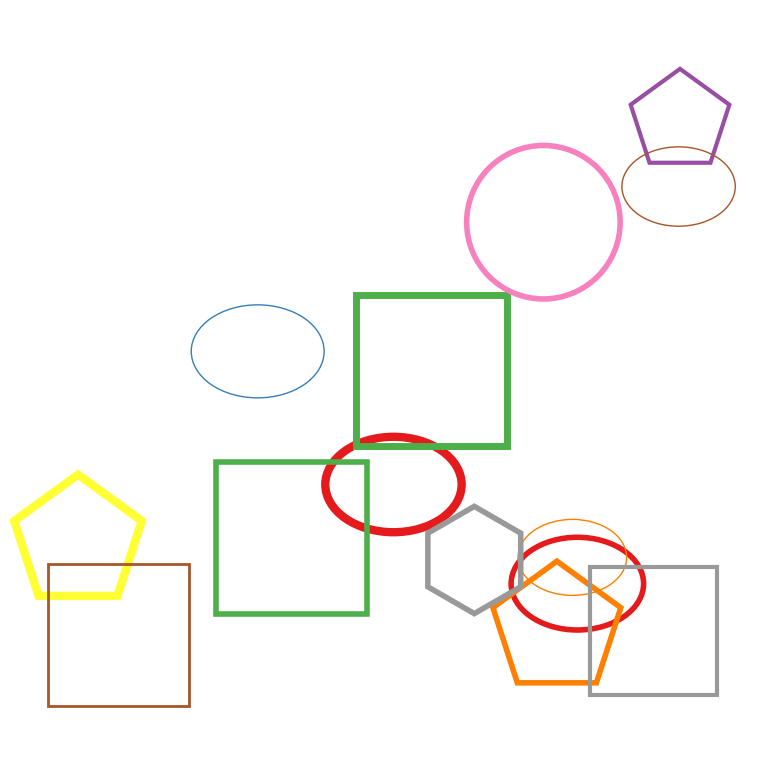[{"shape": "oval", "thickness": 2, "radius": 0.43, "center": [0.75, 0.242]}, {"shape": "oval", "thickness": 3, "radius": 0.44, "center": [0.511, 0.371]}, {"shape": "oval", "thickness": 0.5, "radius": 0.43, "center": [0.335, 0.544]}, {"shape": "square", "thickness": 2.5, "radius": 0.49, "center": [0.561, 0.519]}, {"shape": "square", "thickness": 2, "radius": 0.49, "center": [0.378, 0.301]}, {"shape": "pentagon", "thickness": 1.5, "radius": 0.34, "center": [0.883, 0.843]}, {"shape": "pentagon", "thickness": 2, "radius": 0.44, "center": [0.723, 0.184]}, {"shape": "oval", "thickness": 0.5, "radius": 0.35, "center": [0.743, 0.276]}, {"shape": "pentagon", "thickness": 3, "radius": 0.44, "center": [0.101, 0.297]}, {"shape": "oval", "thickness": 0.5, "radius": 0.37, "center": [0.881, 0.758]}, {"shape": "square", "thickness": 1, "radius": 0.46, "center": [0.154, 0.175]}, {"shape": "circle", "thickness": 2, "radius": 0.5, "center": [0.706, 0.711]}, {"shape": "hexagon", "thickness": 2, "radius": 0.35, "center": [0.616, 0.273]}, {"shape": "square", "thickness": 1.5, "radius": 0.41, "center": [0.849, 0.181]}]